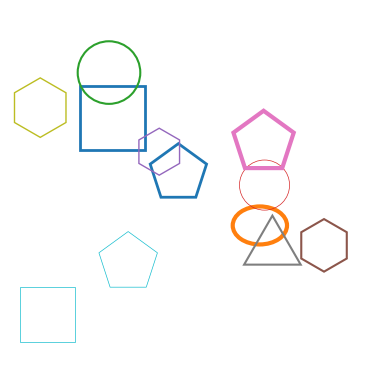[{"shape": "square", "thickness": 2, "radius": 0.42, "center": [0.293, 0.694]}, {"shape": "pentagon", "thickness": 2, "radius": 0.38, "center": [0.463, 0.55]}, {"shape": "oval", "thickness": 3, "radius": 0.35, "center": [0.675, 0.414]}, {"shape": "circle", "thickness": 1.5, "radius": 0.41, "center": [0.283, 0.812]}, {"shape": "circle", "thickness": 0.5, "radius": 0.33, "center": [0.687, 0.519]}, {"shape": "hexagon", "thickness": 1, "radius": 0.3, "center": [0.414, 0.606]}, {"shape": "hexagon", "thickness": 1.5, "radius": 0.34, "center": [0.842, 0.363]}, {"shape": "pentagon", "thickness": 3, "radius": 0.41, "center": [0.685, 0.63]}, {"shape": "triangle", "thickness": 1.5, "radius": 0.42, "center": [0.708, 0.355]}, {"shape": "hexagon", "thickness": 1, "radius": 0.39, "center": [0.105, 0.72]}, {"shape": "square", "thickness": 0.5, "radius": 0.35, "center": [0.123, 0.183]}, {"shape": "pentagon", "thickness": 0.5, "radius": 0.4, "center": [0.333, 0.319]}]